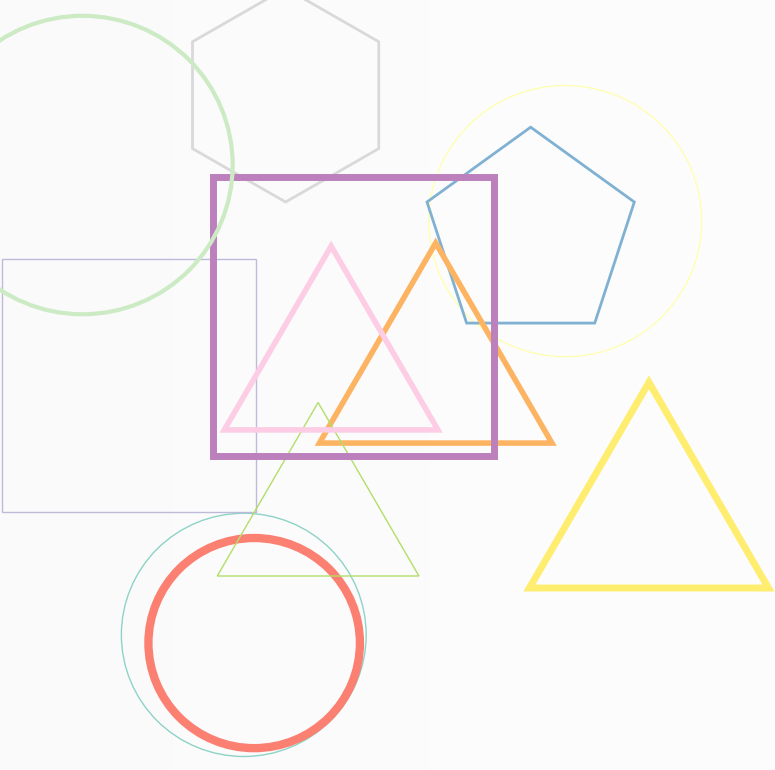[{"shape": "circle", "thickness": 0.5, "radius": 0.79, "center": [0.315, 0.175]}, {"shape": "circle", "thickness": 0.5, "radius": 0.88, "center": [0.729, 0.713]}, {"shape": "square", "thickness": 0.5, "radius": 0.82, "center": [0.167, 0.499]}, {"shape": "circle", "thickness": 3, "radius": 0.68, "center": [0.328, 0.165]}, {"shape": "pentagon", "thickness": 1, "radius": 0.7, "center": [0.685, 0.694]}, {"shape": "triangle", "thickness": 2, "radius": 0.87, "center": [0.562, 0.511]}, {"shape": "triangle", "thickness": 0.5, "radius": 0.75, "center": [0.41, 0.327]}, {"shape": "triangle", "thickness": 2, "radius": 0.8, "center": [0.427, 0.521]}, {"shape": "hexagon", "thickness": 1, "radius": 0.69, "center": [0.369, 0.876]}, {"shape": "square", "thickness": 2.5, "radius": 0.91, "center": [0.456, 0.589]}, {"shape": "circle", "thickness": 1.5, "radius": 0.97, "center": [0.106, 0.786]}, {"shape": "triangle", "thickness": 2.5, "radius": 0.89, "center": [0.837, 0.325]}]